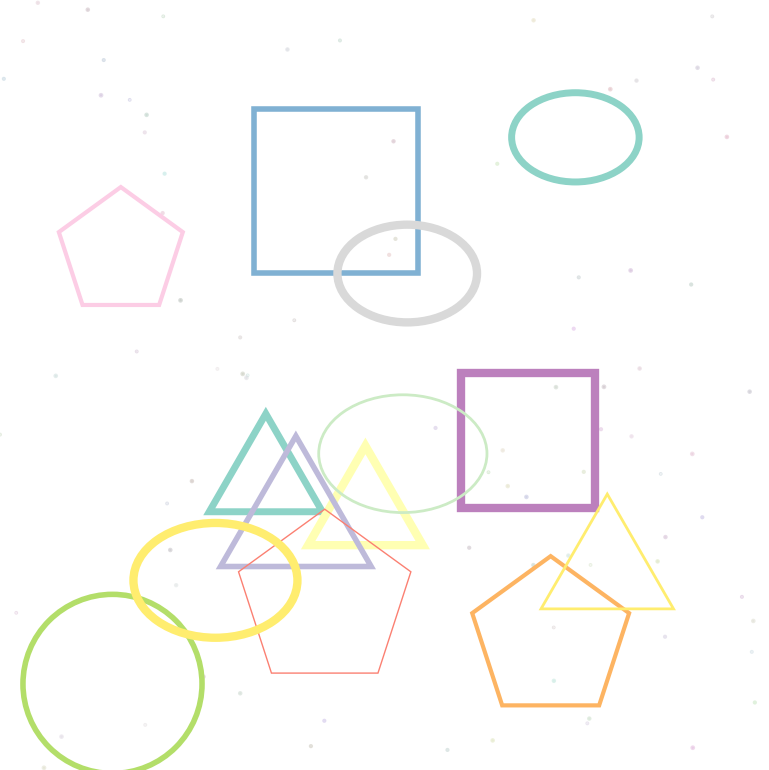[{"shape": "oval", "thickness": 2.5, "radius": 0.41, "center": [0.747, 0.822]}, {"shape": "triangle", "thickness": 2.5, "radius": 0.42, "center": [0.345, 0.378]}, {"shape": "triangle", "thickness": 3, "radius": 0.43, "center": [0.475, 0.335]}, {"shape": "triangle", "thickness": 2, "radius": 0.56, "center": [0.384, 0.321]}, {"shape": "pentagon", "thickness": 0.5, "radius": 0.59, "center": [0.422, 0.221]}, {"shape": "square", "thickness": 2, "radius": 0.53, "center": [0.436, 0.752]}, {"shape": "pentagon", "thickness": 1.5, "radius": 0.54, "center": [0.715, 0.171]}, {"shape": "circle", "thickness": 2, "radius": 0.58, "center": [0.146, 0.112]}, {"shape": "pentagon", "thickness": 1.5, "radius": 0.42, "center": [0.157, 0.672]}, {"shape": "oval", "thickness": 3, "radius": 0.45, "center": [0.529, 0.645]}, {"shape": "square", "thickness": 3, "radius": 0.44, "center": [0.686, 0.428]}, {"shape": "oval", "thickness": 1, "radius": 0.55, "center": [0.523, 0.411]}, {"shape": "triangle", "thickness": 1, "radius": 0.5, "center": [0.789, 0.259]}, {"shape": "oval", "thickness": 3, "radius": 0.53, "center": [0.28, 0.246]}]